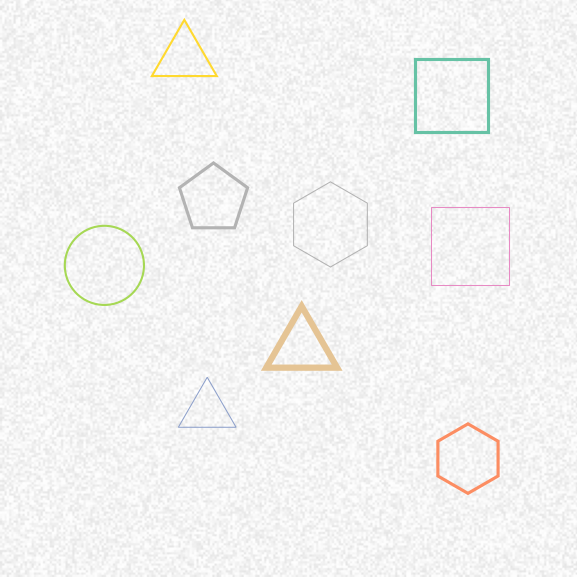[{"shape": "square", "thickness": 1.5, "radius": 0.31, "center": [0.782, 0.834]}, {"shape": "hexagon", "thickness": 1.5, "radius": 0.3, "center": [0.81, 0.205]}, {"shape": "triangle", "thickness": 0.5, "radius": 0.29, "center": [0.359, 0.288]}, {"shape": "square", "thickness": 0.5, "radius": 0.34, "center": [0.814, 0.573]}, {"shape": "circle", "thickness": 1, "radius": 0.34, "center": [0.181, 0.54]}, {"shape": "triangle", "thickness": 1, "radius": 0.32, "center": [0.319, 0.9]}, {"shape": "triangle", "thickness": 3, "radius": 0.35, "center": [0.522, 0.398]}, {"shape": "hexagon", "thickness": 0.5, "radius": 0.37, "center": [0.572, 0.611]}, {"shape": "pentagon", "thickness": 1.5, "radius": 0.31, "center": [0.37, 0.655]}]